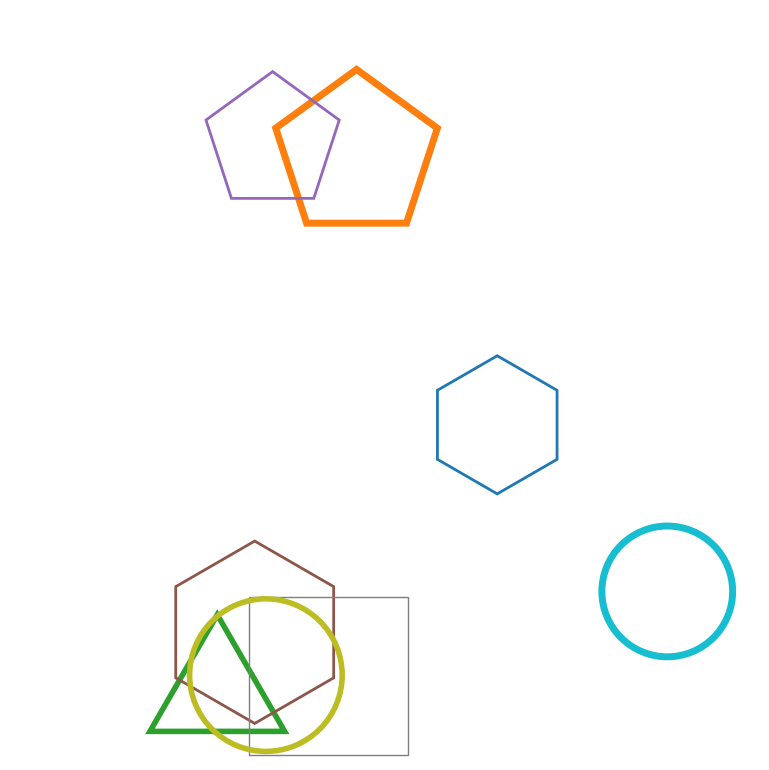[{"shape": "hexagon", "thickness": 1, "radius": 0.45, "center": [0.646, 0.448]}, {"shape": "pentagon", "thickness": 2.5, "radius": 0.55, "center": [0.463, 0.799]}, {"shape": "triangle", "thickness": 2, "radius": 0.5, "center": [0.282, 0.101]}, {"shape": "pentagon", "thickness": 1, "radius": 0.45, "center": [0.354, 0.816]}, {"shape": "hexagon", "thickness": 1, "radius": 0.59, "center": [0.331, 0.179]}, {"shape": "square", "thickness": 0.5, "radius": 0.51, "center": [0.427, 0.122]}, {"shape": "circle", "thickness": 2, "radius": 0.5, "center": [0.345, 0.123]}, {"shape": "circle", "thickness": 2.5, "radius": 0.42, "center": [0.867, 0.232]}]